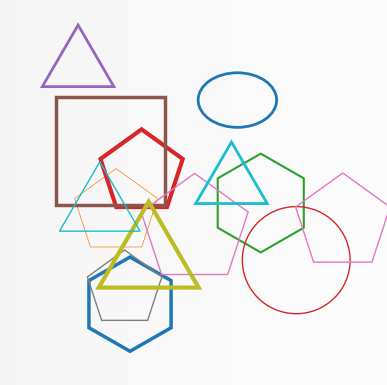[{"shape": "hexagon", "thickness": 2.5, "radius": 0.61, "center": [0.336, 0.21]}, {"shape": "oval", "thickness": 2, "radius": 0.51, "center": [0.613, 0.74]}, {"shape": "pentagon", "thickness": 0.5, "radius": 0.56, "center": [0.3, 0.45]}, {"shape": "hexagon", "thickness": 1.5, "radius": 0.64, "center": [0.673, 0.473]}, {"shape": "pentagon", "thickness": 3, "radius": 0.56, "center": [0.365, 0.553]}, {"shape": "circle", "thickness": 1, "radius": 0.7, "center": [0.764, 0.324]}, {"shape": "triangle", "thickness": 2, "radius": 0.53, "center": [0.202, 0.828]}, {"shape": "square", "thickness": 2.5, "radius": 0.7, "center": [0.285, 0.607]}, {"shape": "pentagon", "thickness": 1, "radius": 0.64, "center": [0.885, 0.423]}, {"shape": "pentagon", "thickness": 1, "radius": 0.73, "center": [0.502, 0.404]}, {"shape": "pentagon", "thickness": 1, "radius": 0.5, "center": [0.322, 0.25]}, {"shape": "triangle", "thickness": 3, "radius": 0.74, "center": [0.384, 0.327]}, {"shape": "triangle", "thickness": 1, "radius": 0.6, "center": [0.257, 0.46]}, {"shape": "triangle", "thickness": 2, "radius": 0.53, "center": [0.597, 0.525]}]